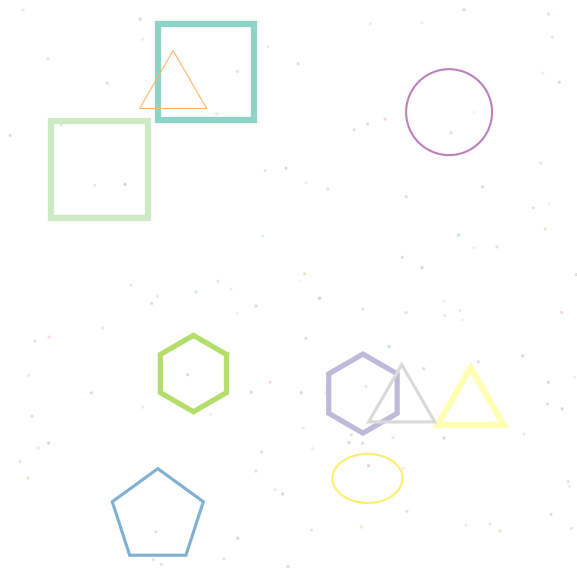[{"shape": "square", "thickness": 3, "radius": 0.42, "center": [0.356, 0.875]}, {"shape": "triangle", "thickness": 3, "radius": 0.33, "center": [0.815, 0.296]}, {"shape": "hexagon", "thickness": 2.5, "radius": 0.34, "center": [0.628, 0.318]}, {"shape": "pentagon", "thickness": 1.5, "radius": 0.41, "center": [0.273, 0.105]}, {"shape": "triangle", "thickness": 0.5, "radius": 0.33, "center": [0.3, 0.845]}, {"shape": "hexagon", "thickness": 2.5, "radius": 0.33, "center": [0.335, 0.352]}, {"shape": "triangle", "thickness": 1.5, "radius": 0.33, "center": [0.696, 0.302]}, {"shape": "circle", "thickness": 1, "radius": 0.37, "center": [0.778, 0.805]}, {"shape": "square", "thickness": 3, "radius": 0.42, "center": [0.172, 0.706]}, {"shape": "oval", "thickness": 1, "radius": 0.3, "center": [0.636, 0.171]}]